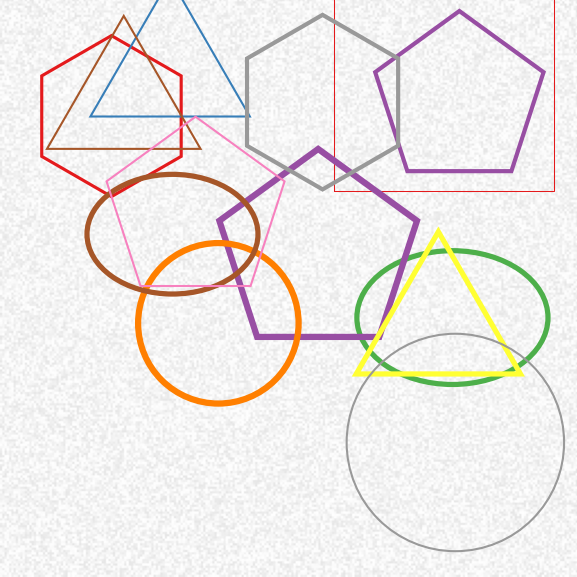[{"shape": "hexagon", "thickness": 1.5, "radius": 0.7, "center": [0.193, 0.798]}, {"shape": "square", "thickness": 0.5, "radius": 0.95, "center": [0.769, 0.859]}, {"shape": "triangle", "thickness": 1, "radius": 0.8, "center": [0.295, 0.877]}, {"shape": "oval", "thickness": 2.5, "radius": 0.83, "center": [0.783, 0.449]}, {"shape": "pentagon", "thickness": 2, "radius": 0.77, "center": [0.795, 0.827]}, {"shape": "pentagon", "thickness": 3, "radius": 0.9, "center": [0.551, 0.561]}, {"shape": "circle", "thickness": 3, "radius": 0.69, "center": [0.378, 0.439]}, {"shape": "triangle", "thickness": 2.5, "radius": 0.82, "center": [0.759, 0.434]}, {"shape": "oval", "thickness": 2.5, "radius": 0.74, "center": [0.299, 0.594]}, {"shape": "triangle", "thickness": 1, "radius": 0.77, "center": [0.214, 0.818]}, {"shape": "pentagon", "thickness": 1, "radius": 0.81, "center": [0.339, 0.635]}, {"shape": "circle", "thickness": 1, "radius": 0.94, "center": [0.789, 0.233]}, {"shape": "hexagon", "thickness": 2, "radius": 0.76, "center": [0.559, 0.822]}]